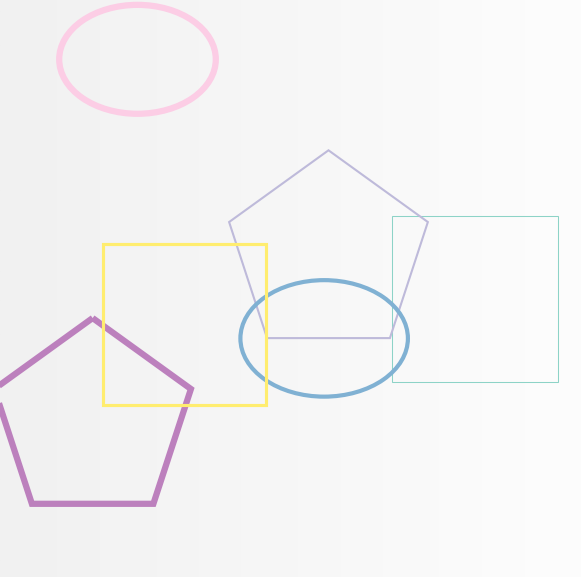[{"shape": "square", "thickness": 0.5, "radius": 0.72, "center": [0.817, 0.481]}, {"shape": "pentagon", "thickness": 1, "radius": 0.9, "center": [0.565, 0.559]}, {"shape": "oval", "thickness": 2, "radius": 0.72, "center": [0.558, 0.413]}, {"shape": "oval", "thickness": 3, "radius": 0.67, "center": [0.237, 0.896]}, {"shape": "pentagon", "thickness": 3, "radius": 0.89, "center": [0.159, 0.271]}, {"shape": "square", "thickness": 1.5, "radius": 0.7, "center": [0.317, 0.437]}]